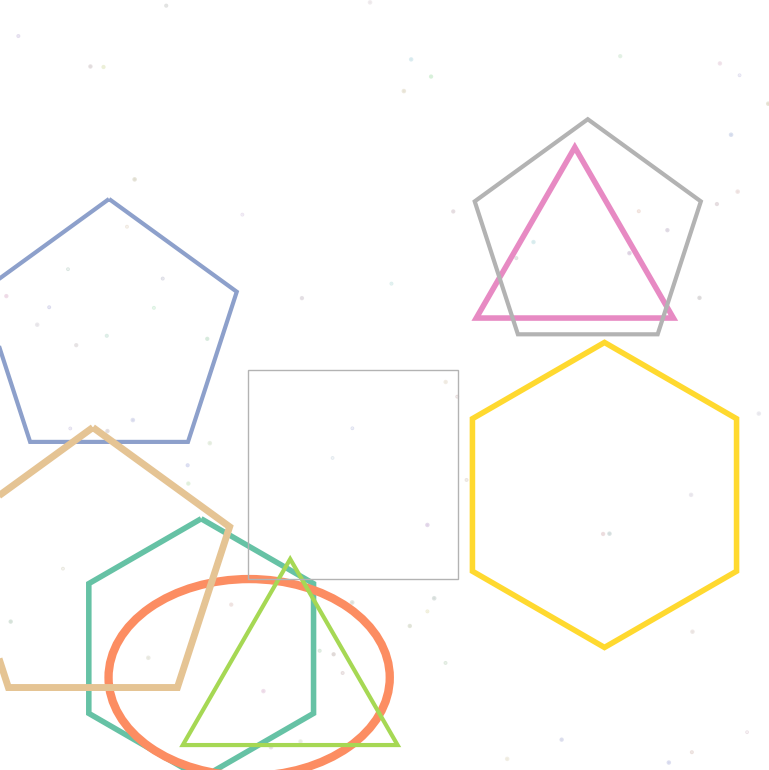[{"shape": "hexagon", "thickness": 2, "radius": 0.84, "center": [0.261, 0.158]}, {"shape": "oval", "thickness": 3, "radius": 0.91, "center": [0.324, 0.12]}, {"shape": "pentagon", "thickness": 1.5, "radius": 0.87, "center": [0.142, 0.567]}, {"shape": "triangle", "thickness": 2, "radius": 0.74, "center": [0.747, 0.661]}, {"shape": "triangle", "thickness": 1.5, "radius": 0.81, "center": [0.377, 0.113]}, {"shape": "hexagon", "thickness": 2, "radius": 0.99, "center": [0.785, 0.357]}, {"shape": "pentagon", "thickness": 2.5, "radius": 0.93, "center": [0.121, 0.258]}, {"shape": "square", "thickness": 0.5, "radius": 0.68, "center": [0.458, 0.384]}, {"shape": "pentagon", "thickness": 1.5, "radius": 0.77, "center": [0.763, 0.691]}]